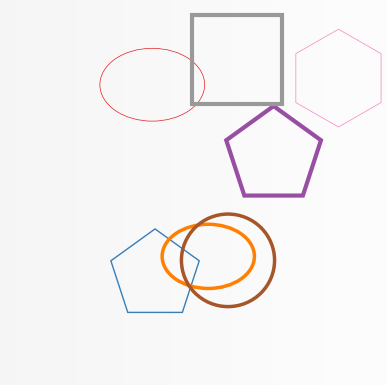[{"shape": "oval", "thickness": 0.5, "radius": 0.68, "center": [0.393, 0.78]}, {"shape": "pentagon", "thickness": 1, "radius": 0.6, "center": [0.4, 0.286]}, {"shape": "pentagon", "thickness": 3, "radius": 0.64, "center": [0.706, 0.596]}, {"shape": "oval", "thickness": 2.5, "radius": 0.6, "center": [0.537, 0.334]}, {"shape": "circle", "thickness": 2.5, "radius": 0.6, "center": [0.588, 0.324]}, {"shape": "hexagon", "thickness": 0.5, "radius": 0.63, "center": [0.873, 0.797]}, {"shape": "square", "thickness": 3, "radius": 0.58, "center": [0.612, 0.845]}]